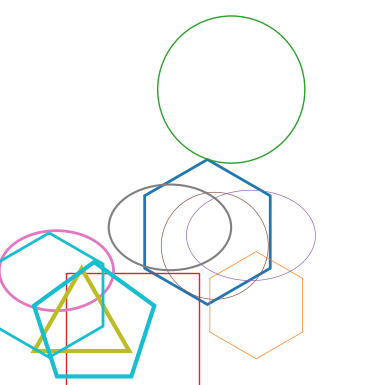[{"shape": "hexagon", "thickness": 2, "radius": 0.94, "center": [0.539, 0.397]}, {"shape": "hexagon", "thickness": 0.5, "radius": 0.7, "center": [0.666, 0.207]}, {"shape": "circle", "thickness": 1, "radius": 0.96, "center": [0.601, 0.767]}, {"shape": "square", "thickness": 1, "radius": 0.86, "center": [0.345, 0.119]}, {"shape": "oval", "thickness": 0.5, "radius": 0.84, "center": [0.652, 0.389]}, {"shape": "circle", "thickness": 0.5, "radius": 0.69, "center": [0.558, 0.362]}, {"shape": "oval", "thickness": 2, "radius": 0.74, "center": [0.146, 0.297]}, {"shape": "oval", "thickness": 1.5, "radius": 0.79, "center": [0.441, 0.409]}, {"shape": "triangle", "thickness": 3, "radius": 0.71, "center": [0.212, 0.16]}, {"shape": "hexagon", "thickness": 2, "radius": 0.81, "center": [0.128, 0.233]}, {"shape": "pentagon", "thickness": 3, "radius": 0.82, "center": [0.245, 0.155]}]